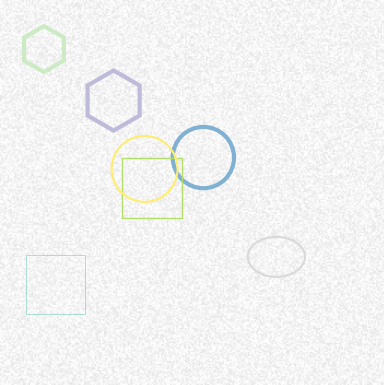[{"shape": "square", "thickness": 0.5, "radius": 0.39, "center": [0.144, 0.261]}, {"shape": "hexagon", "thickness": 3, "radius": 0.39, "center": [0.295, 0.739]}, {"shape": "circle", "thickness": 3, "radius": 0.4, "center": [0.528, 0.591]}, {"shape": "square", "thickness": 1, "radius": 0.39, "center": [0.396, 0.512]}, {"shape": "oval", "thickness": 1.5, "radius": 0.37, "center": [0.718, 0.333]}, {"shape": "hexagon", "thickness": 3, "radius": 0.3, "center": [0.114, 0.873]}, {"shape": "circle", "thickness": 1.5, "radius": 0.43, "center": [0.376, 0.561]}]